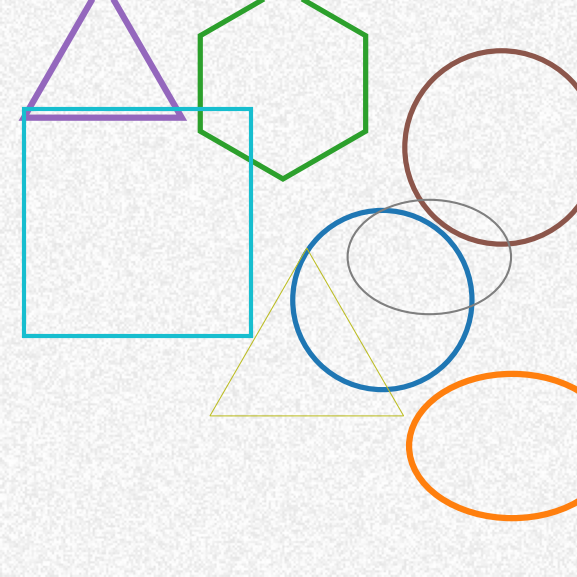[{"shape": "circle", "thickness": 2.5, "radius": 0.78, "center": [0.662, 0.48]}, {"shape": "oval", "thickness": 3, "radius": 0.89, "center": [0.887, 0.227]}, {"shape": "hexagon", "thickness": 2.5, "radius": 0.83, "center": [0.49, 0.855]}, {"shape": "triangle", "thickness": 3, "radius": 0.79, "center": [0.178, 0.874]}, {"shape": "circle", "thickness": 2.5, "radius": 0.84, "center": [0.868, 0.744]}, {"shape": "oval", "thickness": 1, "radius": 0.71, "center": [0.743, 0.554]}, {"shape": "triangle", "thickness": 0.5, "radius": 0.97, "center": [0.531, 0.376]}, {"shape": "square", "thickness": 2, "radius": 0.98, "center": [0.238, 0.614]}]